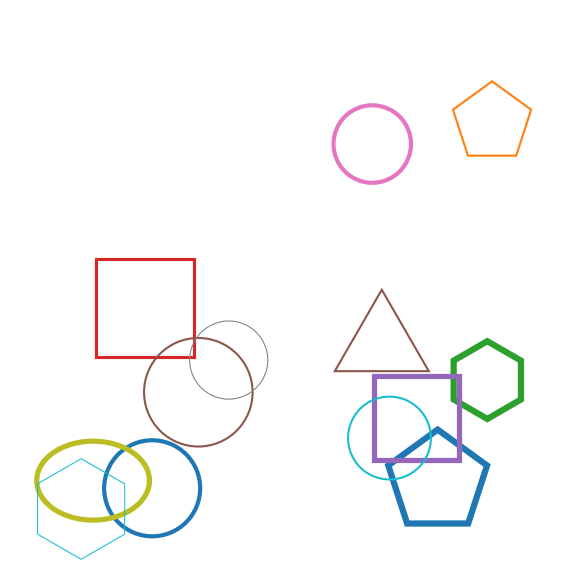[{"shape": "pentagon", "thickness": 3, "radius": 0.45, "center": [0.758, 0.165]}, {"shape": "circle", "thickness": 2, "radius": 0.42, "center": [0.263, 0.154]}, {"shape": "pentagon", "thickness": 1, "radius": 0.36, "center": [0.852, 0.787]}, {"shape": "hexagon", "thickness": 3, "radius": 0.34, "center": [0.844, 0.341]}, {"shape": "square", "thickness": 1.5, "radius": 0.42, "center": [0.251, 0.466]}, {"shape": "square", "thickness": 2.5, "radius": 0.37, "center": [0.721, 0.276]}, {"shape": "circle", "thickness": 1, "radius": 0.47, "center": [0.343, 0.32]}, {"shape": "triangle", "thickness": 1, "radius": 0.47, "center": [0.661, 0.403]}, {"shape": "circle", "thickness": 2, "radius": 0.34, "center": [0.645, 0.75]}, {"shape": "circle", "thickness": 0.5, "radius": 0.34, "center": [0.396, 0.376]}, {"shape": "oval", "thickness": 2.5, "radius": 0.49, "center": [0.161, 0.167]}, {"shape": "circle", "thickness": 1, "radius": 0.36, "center": [0.674, 0.241]}, {"shape": "hexagon", "thickness": 0.5, "radius": 0.44, "center": [0.14, 0.118]}]